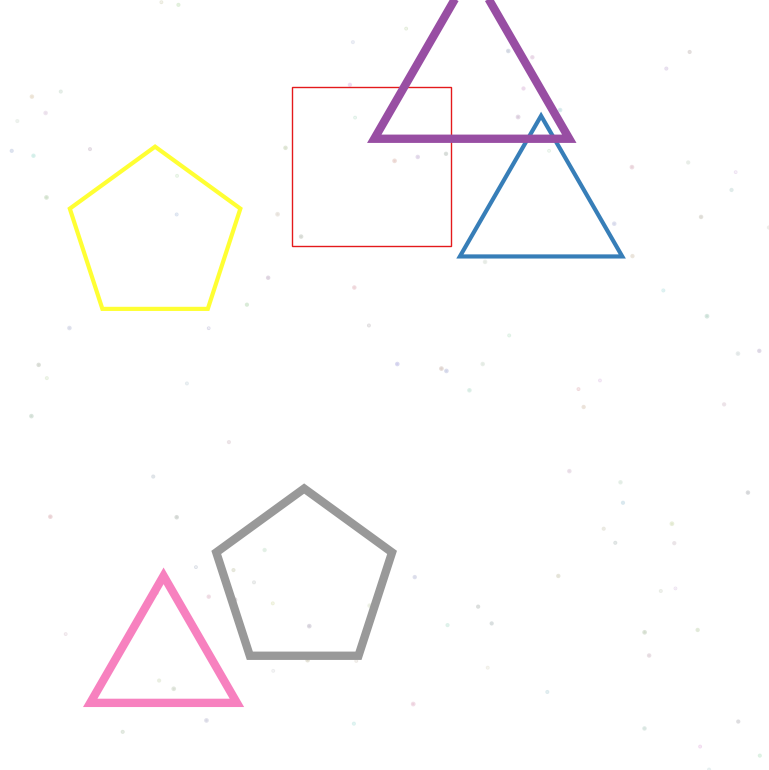[{"shape": "square", "thickness": 0.5, "radius": 0.52, "center": [0.482, 0.784]}, {"shape": "triangle", "thickness": 1.5, "radius": 0.61, "center": [0.703, 0.728]}, {"shape": "triangle", "thickness": 3, "radius": 0.73, "center": [0.613, 0.893]}, {"shape": "pentagon", "thickness": 1.5, "radius": 0.58, "center": [0.201, 0.693]}, {"shape": "triangle", "thickness": 3, "radius": 0.55, "center": [0.212, 0.142]}, {"shape": "pentagon", "thickness": 3, "radius": 0.6, "center": [0.395, 0.245]}]